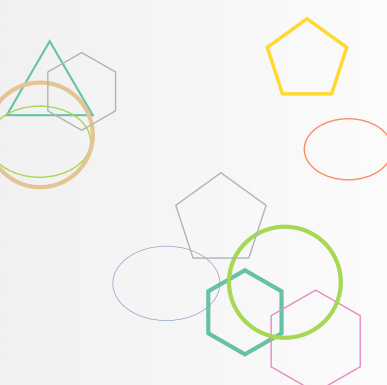[{"shape": "triangle", "thickness": 1.5, "radius": 0.64, "center": [0.128, 0.765]}, {"shape": "hexagon", "thickness": 3, "radius": 0.55, "center": [0.632, 0.189]}, {"shape": "oval", "thickness": 1, "radius": 0.57, "center": [0.899, 0.612]}, {"shape": "oval", "thickness": 0.5, "radius": 0.69, "center": [0.429, 0.264]}, {"shape": "hexagon", "thickness": 1, "radius": 0.66, "center": [0.815, 0.114]}, {"shape": "circle", "thickness": 3, "radius": 0.72, "center": [0.735, 0.267]}, {"shape": "oval", "thickness": 1, "radius": 0.66, "center": [0.102, 0.632]}, {"shape": "pentagon", "thickness": 2.5, "radius": 0.54, "center": [0.792, 0.844]}, {"shape": "circle", "thickness": 3, "radius": 0.68, "center": [0.104, 0.65]}, {"shape": "hexagon", "thickness": 1, "radius": 0.5, "center": [0.211, 0.763]}, {"shape": "pentagon", "thickness": 1, "radius": 0.61, "center": [0.57, 0.429]}]